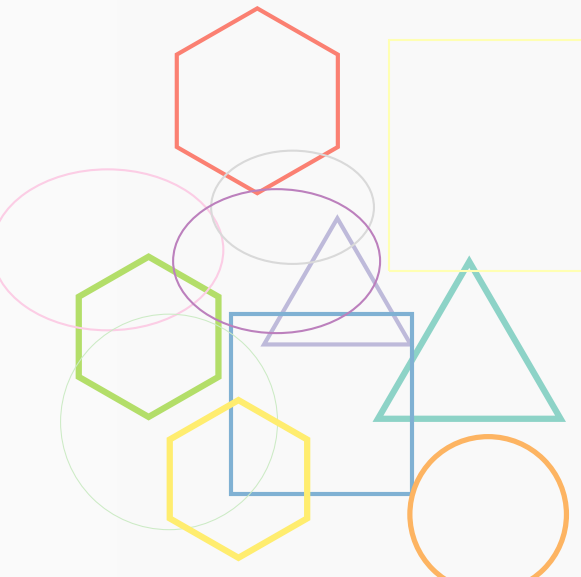[{"shape": "triangle", "thickness": 3, "radius": 0.91, "center": [0.807, 0.365]}, {"shape": "square", "thickness": 1, "radius": 1.0, "center": [0.869, 0.73]}, {"shape": "triangle", "thickness": 2, "radius": 0.73, "center": [0.58, 0.475]}, {"shape": "hexagon", "thickness": 2, "radius": 0.8, "center": [0.443, 0.825]}, {"shape": "square", "thickness": 2, "radius": 0.78, "center": [0.553, 0.3]}, {"shape": "circle", "thickness": 2.5, "radius": 0.67, "center": [0.84, 0.108]}, {"shape": "hexagon", "thickness": 3, "radius": 0.69, "center": [0.256, 0.416]}, {"shape": "oval", "thickness": 1, "radius": 1.0, "center": [0.185, 0.567]}, {"shape": "oval", "thickness": 1, "radius": 0.7, "center": [0.503, 0.64]}, {"shape": "oval", "thickness": 1, "radius": 0.89, "center": [0.476, 0.547]}, {"shape": "circle", "thickness": 0.5, "radius": 0.93, "center": [0.291, 0.269]}, {"shape": "hexagon", "thickness": 3, "radius": 0.68, "center": [0.41, 0.17]}]